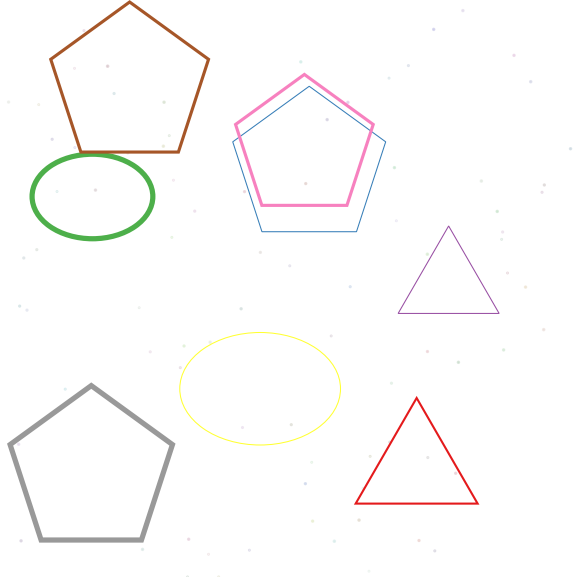[{"shape": "triangle", "thickness": 1, "radius": 0.61, "center": [0.721, 0.188]}, {"shape": "pentagon", "thickness": 0.5, "radius": 0.7, "center": [0.535, 0.711]}, {"shape": "oval", "thickness": 2.5, "radius": 0.52, "center": [0.16, 0.659]}, {"shape": "triangle", "thickness": 0.5, "radius": 0.5, "center": [0.777, 0.507]}, {"shape": "oval", "thickness": 0.5, "radius": 0.7, "center": [0.45, 0.326]}, {"shape": "pentagon", "thickness": 1.5, "radius": 0.72, "center": [0.224, 0.852]}, {"shape": "pentagon", "thickness": 1.5, "radius": 0.63, "center": [0.527, 0.745]}, {"shape": "pentagon", "thickness": 2.5, "radius": 0.74, "center": [0.158, 0.184]}]